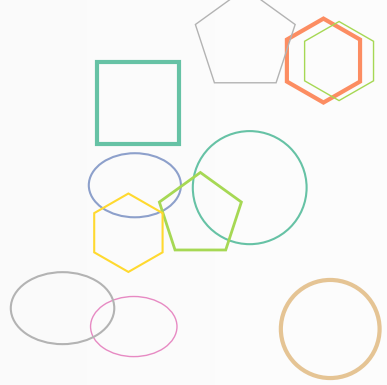[{"shape": "square", "thickness": 3, "radius": 0.53, "center": [0.356, 0.733]}, {"shape": "circle", "thickness": 1.5, "radius": 0.73, "center": [0.644, 0.513]}, {"shape": "hexagon", "thickness": 3, "radius": 0.55, "center": [0.835, 0.843]}, {"shape": "oval", "thickness": 1.5, "radius": 0.59, "center": [0.348, 0.519]}, {"shape": "oval", "thickness": 1, "radius": 0.56, "center": [0.345, 0.152]}, {"shape": "pentagon", "thickness": 2, "radius": 0.56, "center": [0.517, 0.441]}, {"shape": "hexagon", "thickness": 1, "radius": 0.51, "center": [0.875, 0.841]}, {"shape": "hexagon", "thickness": 1.5, "radius": 0.51, "center": [0.331, 0.396]}, {"shape": "circle", "thickness": 3, "radius": 0.64, "center": [0.852, 0.145]}, {"shape": "oval", "thickness": 1.5, "radius": 0.67, "center": [0.161, 0.2]}, {"shape": "pentagon", "thickness": 1, "radius": 0.68, "center": [0.633, 0.894]}]